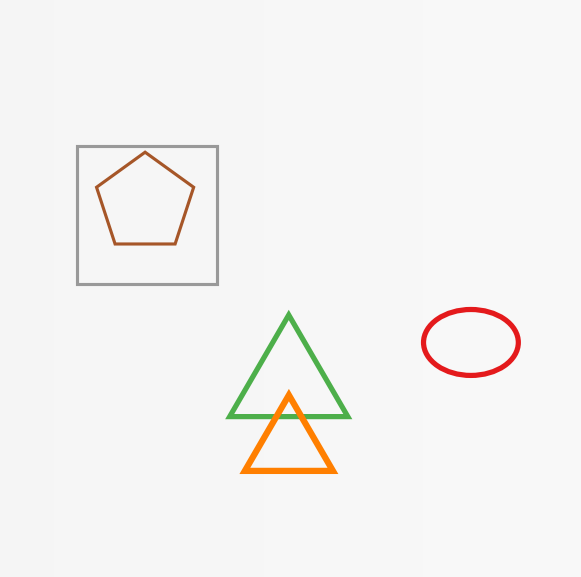[{"shape": "oval", "thickness": 2.5, "radius": 0.41, "center": [0.81, 0.406]}, {"shape": "triangle", "thickness": 2.5, "radius": 0.59, "center": [0.497, 0.336]}, {"shape": "triangle", "thickness": 3, "radius": 0.44, "center": [0.497, 0.227]}, {"shape": "pentagon", "thickness": 1.5, "radius": 0.44, "center": [0.25, 0.648]}, {"shape": "square", "thickness": 1.5, "radius": 0.6, "center": [0.253, 0.627]}]